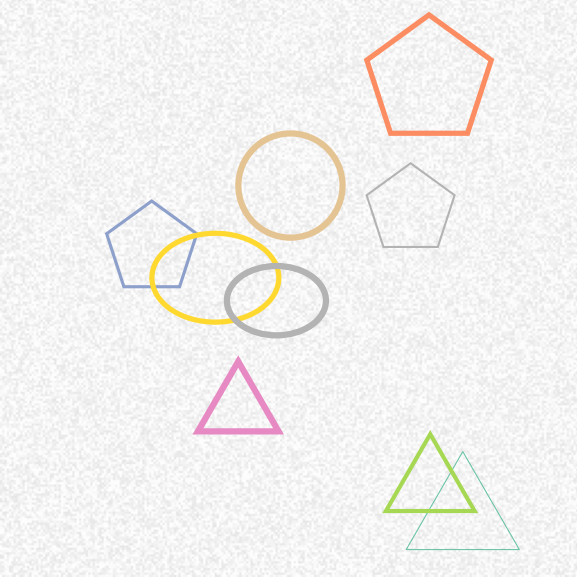[{"shape": "triangle", "thickness": 0.5, "radius": 0.57, "center": [0.801, 0.104]}, {"shape": "pentagon", "thickness": 2.5, "radius": 0.57, "center": [0.743, 0.86]}, {"shape": "pentagon", "thickness": 1.5, "radius": 0.41, "center": [0.263, 0.569]}, {"shape": "triangle", "thickness": 3, "radius": 0.4, "center": [0.413, 0.292]}, {"shape": "triangle", "thickness": 2, "radius": 0.44, "center": [0.745, 0.159]}, {"shape": "oval", "thickness": 2.5, "radius": 0.55, "center": [0.373, 0.518]}, {"shape": "circle", "thickness": 3, "radius": 0.45, "center": [0.503, 0.678]}, {"shape": "pentagon", "thickness": 1, "radius": 0.4, "center": [0.711, 0.636]}, {"shape": "oval", "thickness": 3, "radius": 0.43, "center": [0.479, 0.478]}]